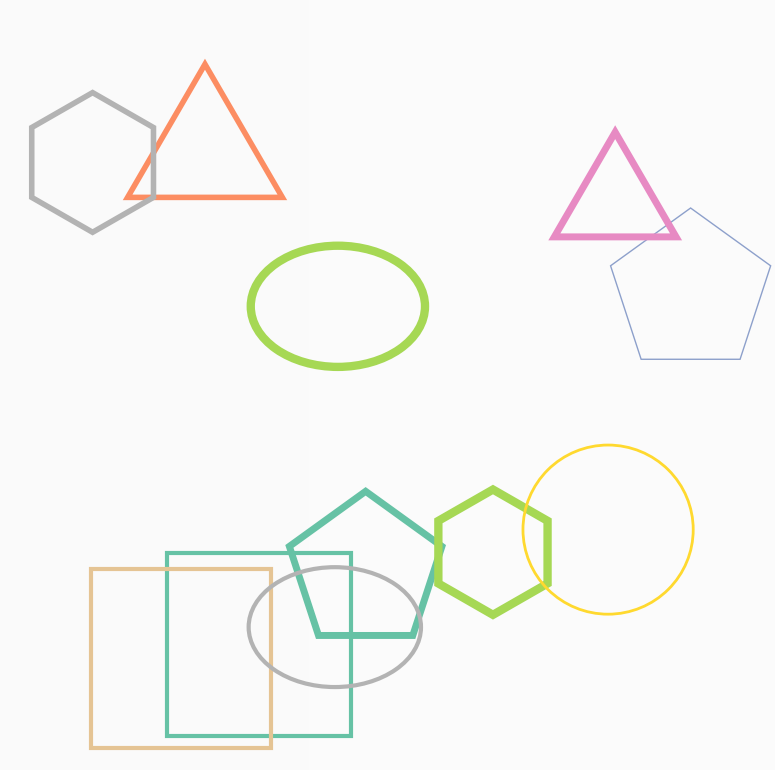[{"shape": "square", "thickness": 1.5, "radius": 0.6, "center": [0.334, 0.163]}, {"shape": "pentagon", "thickness": 2.5, "radius": 0.52, "center": [0.472, 0.258]}, {"shape": "triangle", "thickness": 2, "radius": 0.58, "center": [0.264, 0.801]}, {"shape": "pentagon", "thickness": 0.5, "radius": 0.54, "center": [0.891, 0.621]}, {"shape": "triangle", "thickness": 2.5, "radius": 0.45, "center": [0.794, 0.738]}, {"shape": "oval", "thickness": 3, "radius": 0.56, "center": [0.436, 0.602]}, {"shape": "hexagon", "thickness": 3, "radius": 0.41, "center": [0.636, 0.283]}, {"shape": "circle", "thickness": 1, "radius": 0.55, "center": [0.785, 0.312]}, {"shape": "square", "thickness": 1.5, "radius": 0.58, "center": [0.234, 0.145]}, {"shape": "hexagon", "thickness": 2, "radius": 0.45, "center": [0.119, 0.789]}, {"shape": "oval", "thickness": 1.5, "radius": 0.56, "center": [0.432, 0.186]}]